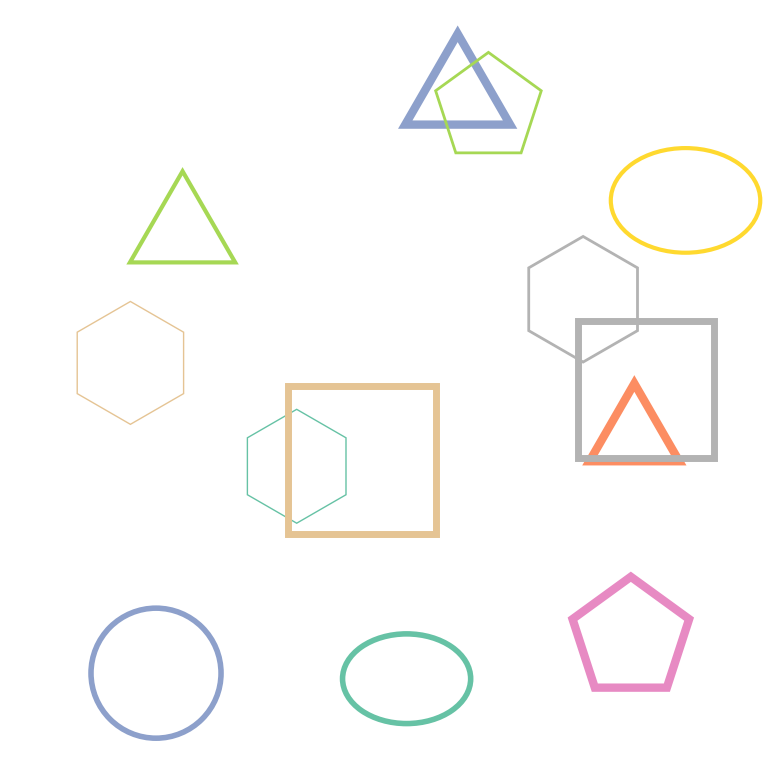[{"shape": "oval", "thickness": 2, "radius": 0.42, "center": [0.528, 0.119]}, {"shape": "hexagon", "thickness": 0.5, "radius": 0.37, "center": [0.385, 0.394]}, {"shape": "triangle", "thickness": 3, "radius": 0.34, "center": [0.824, 0.435]}, {"shape": "circle", "thickness": 2, "radius": 0.42, "center": [0.203, 0.126]}, {"shape": "triangle", "thickness": 3, "radius": 0.39, "center": [0.594, 0.877]}, {"shape": "pentagon", "thickness": 3, "radius": 0.4, "center": [0.819, 0.171]}, {"shape": "triangle", "thickness": 1.5, "radius": 0.39, "center": [0.237, 0.699]}, {"shape": "pentagon", "thickness": 1, "radius": 0.36, "center": [0.634, 0.86]}, {"shape": "oval", "thickness": 1.5, "radius": 0.49, "center": [0.89, 0.74]}, {"shape": "hexagon", "thickness": 0.5, "radius": 0.4, "center": [0.169, 0.529]}, {"shape": "square", "thickness": 2.5, "radius": 0.48, "center": [0.47, 0.403]}, {"shape": "square", "thickness": 2.5, "radius": 0.44, "center": [0.839, 0.494]}, {"shape": "hexagon", "thickness": 1, "radius": 0.41, "center": [0.757, 0.611]}]